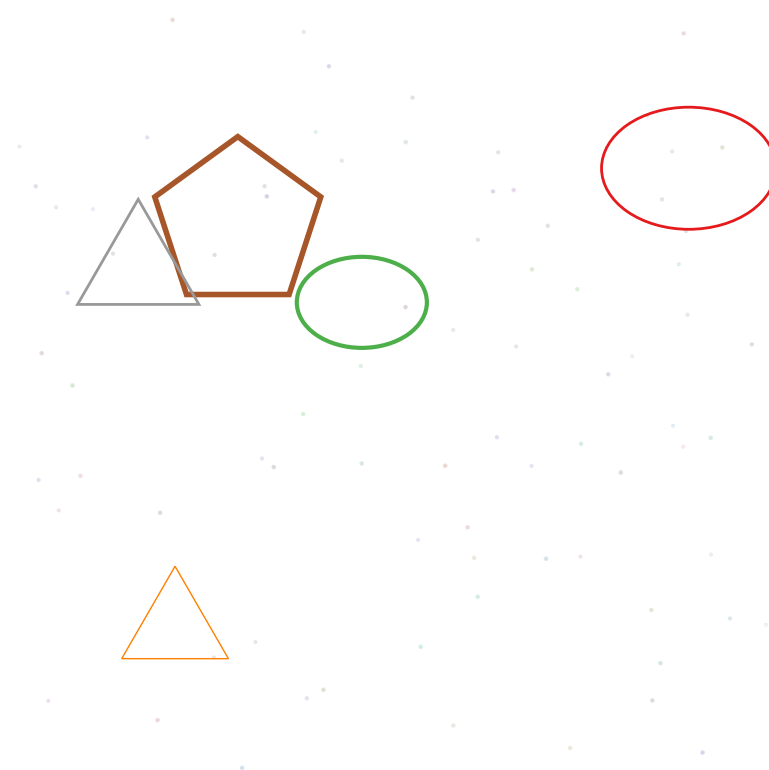[{"shape": "oval", "thickness": 1, "radius": 0.57, "center": [0.894, 0.782]}, {"shape": "oval", "thickness": 1.5, "radius": 0.42, "center": [0.47, 0.607]}, {"shape": "triangle", "thickness": 0.5, "radius": 0.4, "center": [0.227, 0.185]}, {"shape": "pentagon", "thickness": 2, "radius": 0.57, "center": [0.309, 0.709]}, {"shape": "triangle", "thickness": 1, "radius": 0.46, "center": [0.18, 0.65]}]